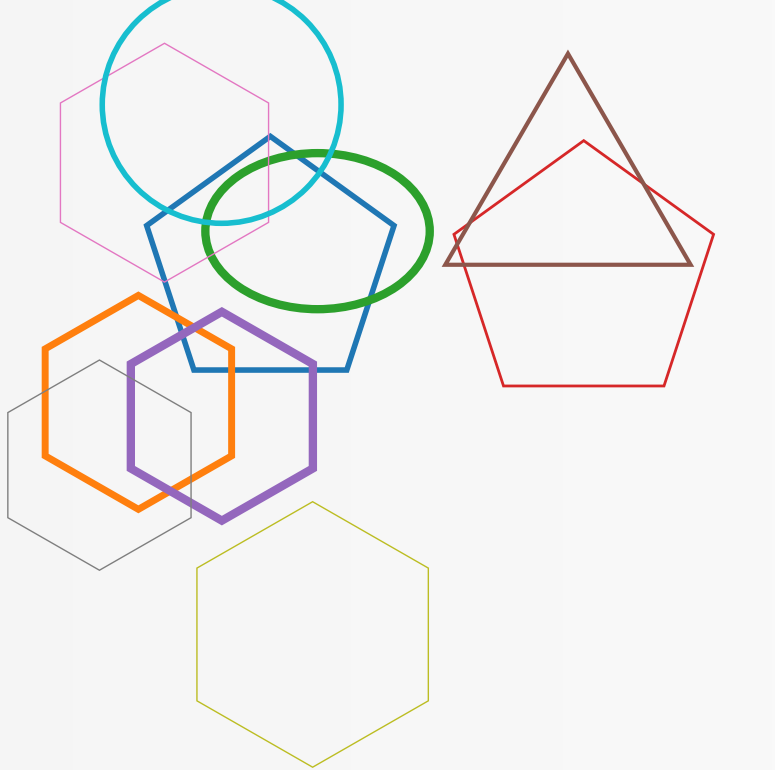[{"shape": "pentagon", "thickness": 2, "radius": 0.84, "center": [0.349, 0.655]}, {"shape": "hexagon", "thickness": 2.5, "radius": 0.69, "center": [0.179, 0.477]}, {"shape": "oval", "thickness": 3, "radius": 0.72, "center": [0.41, 0.7]}, {"shape": "pentagon", "thickness": 1, "radius": 0.88, "center": [0.753, 0.641]}, {"shape": "hexagon", "thickness": 3, "radius": 0.68, "center": [0.286, 0.459]}, {"shape": "triangle", "thickness": 1.5, "radius": 0.91, "center": [0.733, 0.748]}, {"shape": "hexagon", "thickness": 0.5, "radius": 0.78, "center": [0.212, 0.789]}, {"shape": "hexagon", "thickness": 0.5, "radius": 0.68, "center": [0.128, 0.396]}, {"shape": "hexagon", "thickness": 0.5, "radius": 0.86, "center": [0.403, 0.176]}, {"shape": "circle", "thickness": 2, "radius": 0.77, "center": [0.286, 0.864]}]